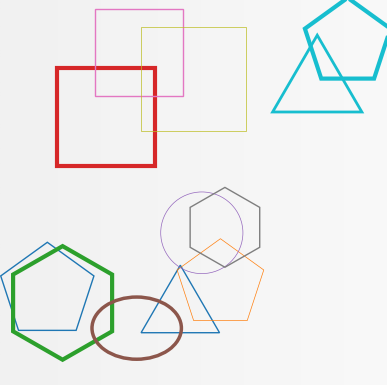[{"shape": "triangle", "thickness": 1, "radius": 0.58, "center": [0.465, 0.194]}, {"shape": "pentagon", "thickness": 1, "radius": 0.63, "center": [0.122, 0.244]}, {"shape": "pentagon", "thickness": 0.5, "radius": 0.59, "center": [0.569, 0.262]}, {"shape": "hexagon", "thickness": 3, "radius": 0.74, "center": [0.162, 0.213]}, {"shape": "square", "thickness": 3, "radius": 0.63, "center": [0.274, 0.697]}, {"shape": "circle", "thickness": 0.5, "radius": 0.53, "center": [0.521, 0.395]}, {"shape": "oval", "thickness": 2.5, "radius": 0.58, "center": [0.353, 0.148]}, {"shape": "square", "thickness": 1, "radius": 0.57, "center": [0.358, 0.863]}, {"shape": "hexagon", "thickness": 1, "radius": 0.52, "center": [0.58, 0.41]}, {"shape": "square", "thickness": 0.5, "radius": 0.67, "center": [0.499, 0.795]}, {"shape": "pentagon", "thickness": 3, "radius": 0.58, "center": [0.897, 0.89]}, {"shape": "triangle", "thickness": 2, "radius": 0.66, "center": [0.819, 0.776]}]